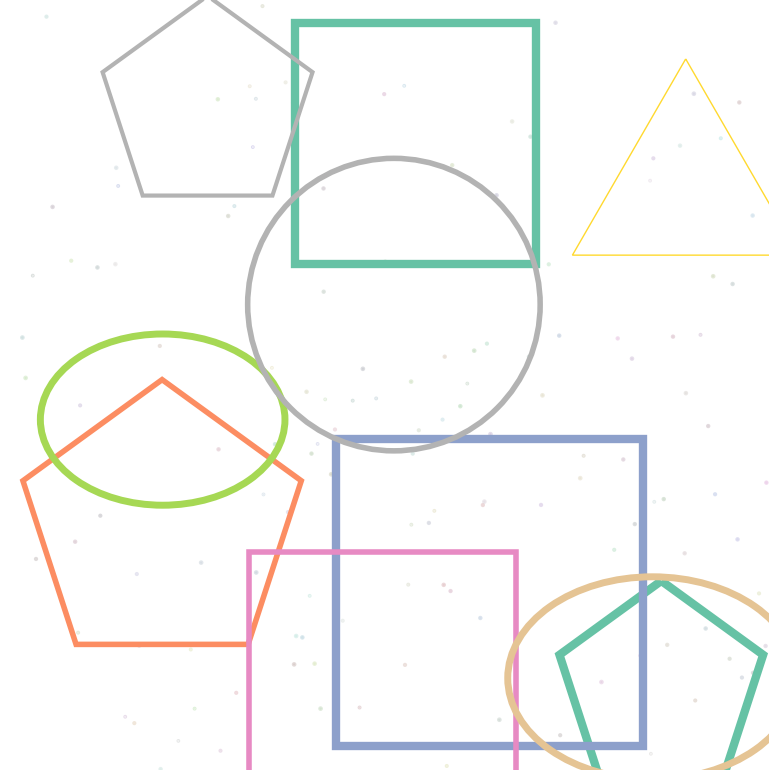[{"shape": "pentagon", "thickness": 3, "radius": 0.7, "center": [0.859, 0.107]}, {"shape": "square", "thickness": 3, "radius": 0.78, "center": [0.54, 0.813]}, {"shape": "pentagon", "thickness": 2, "radius": 0.95, "center": [0.211, 0.317]}, {"shape": "square", "thickness": 3, "radius": 1.0, "center": [0.636, 0.23]}, {"shape": "square", "thickness": 2, "radius": 0.86, "center": [0.497, 0.11]}, {"shape": "oval", "thickness": 2.5, "radius": 0.79, "center": [0.211, 0.455]}, {"shape": "triangle", "thickness": 0.5, "radius": 0.85, "center": [0.891, 0.754]}, {"shape": "oval", "thickness": 2.5, "radius": 0.94, "center": [0.847, 0.119]}, {"shape": "pentagon", "thickness": 1.5, "radius": 0.72, "center": [0.27, 0.862]}, {"shape": "circle", "thickness": 2, "radius": 0.95, "center": [0.512, 0.604]}]